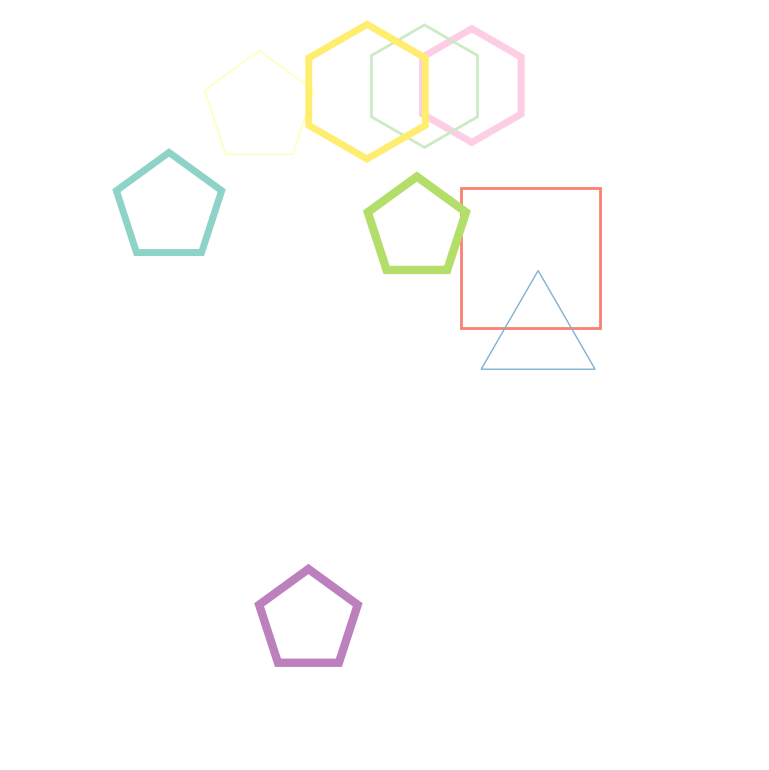[{"shape": "pentagon", "thickness": 2.5, "radius": 0.36, "center": [0.22, 0.73]}, {"shape": "pentagon", "thickness": 0.5, "radius": 0.37, "center": [0.337, 0.86]}, {"shape": "square", "thickness": 1, "radius": 0.45, "center": [0.689, 0.664]}, {"shape": "triangle", "thickness": 0.5, "radius": 0.43, "center": [0.699, 0.563]}, {"shape": "pentagon", "thickness": 3, "radius": 0.34, "center": [0.541, 0.704]}, {"shape": "hexagon", "thickness": 2.5, "radius": 0.37, "center": [0.613, 0.889]}, {"shape": "pentagon", "thickness": 3, "radius": 0.34, "center": [0.401, 0.194]}, {"shape": "hexagon", "thickness": 1, "radius": 0.4, "center": [0.551, 0.888]}, {"shape": "hexagon", "thickness": 2.5, "radius": 0.44, "center": [0.477, 0.881]}]